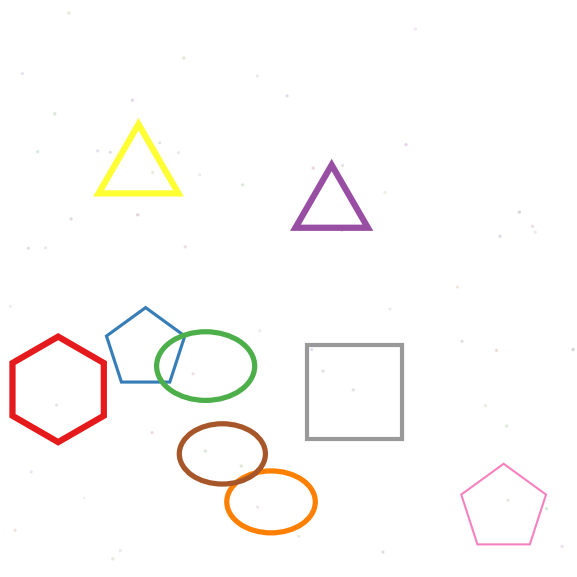[{"shape": "hexagon", "thickness": 3, "radius": 0.46, "center": [0.101, 0.325]}, {"shape": "pentagon", "thickness": 1.5, "radius": 0.36, "center": [0.252, 0.395]}, {"shape": "oval", "thickness": 2.5, "radius": 0.42, "center": [0.356, 0.365]}, {"shape": "triangle", "thickness": 3, "radius": 0.36, "center": [0.574, 0.641]}, {"shape": "oval", "thickness": 2.5, "radius": 0.38, "center": [0.469, 0.13]}, {"shape": "triangle", "thickness": 3, "radius": 0.4, "center": [0.24, 0.704]}, {"shape": "oval", "thickness": 2.5, "radius": 0.37, "center": [0.385, 0.213]}, {"shape": "pentagon", "thickness": 1, "radius": 0.39, "center": [0.872, 0.119]}, {"shape": "square", "thickness": 2, "radius": 0.41, "center": [0.614, 0.32]}]